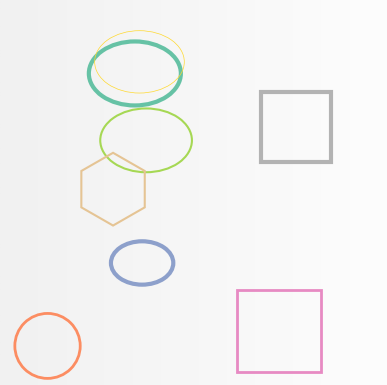[{"shape": "oval", "thickness": 3, "radius": 0.59, "center": [0.348, 0.809]}, {"shape": "circle", "thickness": 2, "radius": 0.42, "center": [0.123, 0.102]}, {"shape": "oval", "thickness": 3, "radius": 0.4, "center": [0.367, 0.317]}, {"shape": "square", "thickness": 2, "radius": 0.54, "center": [0.72, 0.14]}, {"shape": "oval", "thickness": 1.5, "radius": 0.59, "center": [0.377, 0.635]}, {"shape": "oval", "thickness": 0.5, "radius": 0.58, "center": [0.36, 0.839]}, {"shape": "hexagon", "thickness": 1.5, "radius": 0.47, "center": [0.292, 0.509]}, {"shape": "square", "thickness": 3, "radius": 0.45, "center": [0.765, 0.67]}]